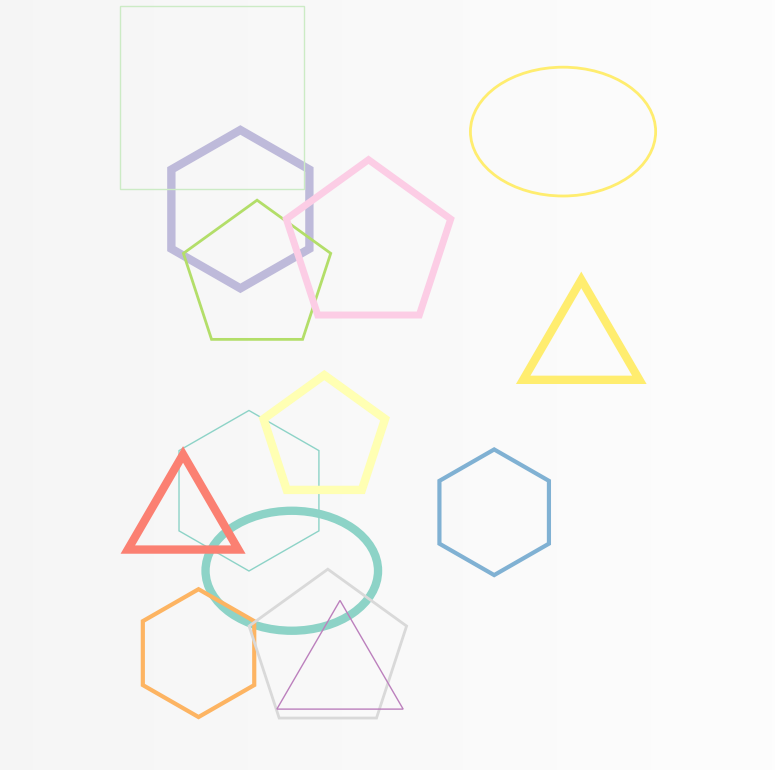[{"shape": "oval", "thickness": 3, "radius": 0.56, "center": [0.377, 0.259]}, {"shape": "hexagon", "thickness": 0.5, "radius": 0.52, "center": [0.321, 0.363]}, {"shape": "pentagon", "thickness": 3, "radius": 0.41, "center": [0.418, 0.43]}, {"shape": "hexagon", "thickness": 3, "radius": 0.51, "center": [0.31, 0.728]}, {"shape": "triangle", "thickness": 3, "radius": 0.41, "center": [0.236, 0.327]}, {"shape": "hexagon", "thickness": 1.5, "radius": 0.41, "center": [0.638, 0.335]}, {"shape": "hexagon", "thickness": 1.5, "radius": 0.41, "center": [0.256, 0.152]}, {"shape": "pentagon", "thickness": 1, "radius": 0.5, "center": [0.332, 0.64]}, {"shape": "pentagon", "thickness": 2.5, "radius": 0.56, "center": [0.476, 0.681]}, {"shape": "pentagon", "thickness": 1, "radius": 0.53, "center": [0.423, 0.154]}, {"shape": "triangle", "thickness": 0.5, "radius": 0.47, "center": [0.439, 0.126]}, {"shape": "square", "thickness": 0.5, "radius": 0.6, "center": [0.274, 0.873]}, {"shape": "triangle", "thickness": 3, "radius": 0.43, "center": [0.75, 0.55]}, {"shape": "oval", "thickness": 1, "radius": 0.6, "center": [0.727, 0.829]}]